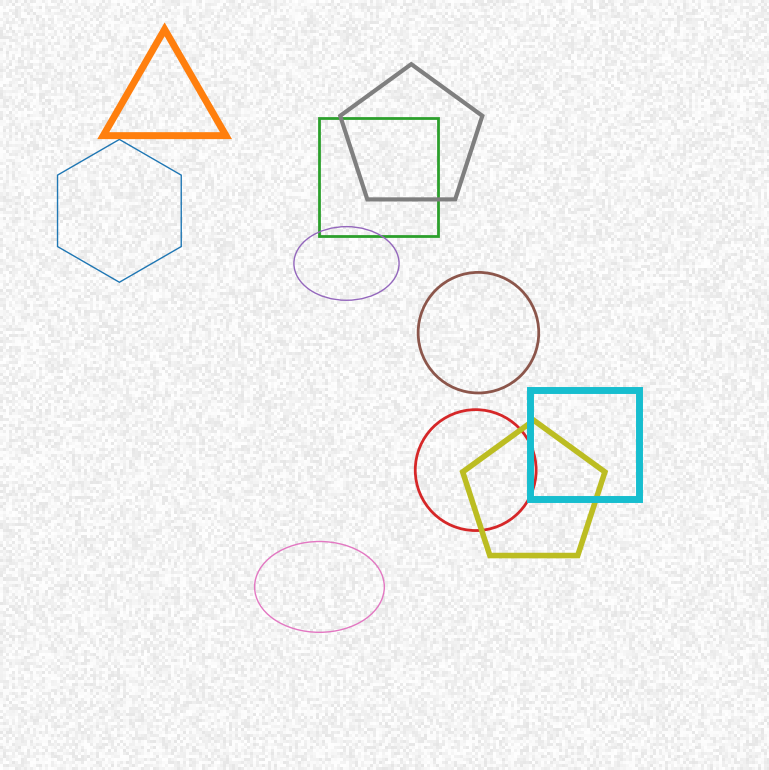[{"shape": "hexagon", "thickness": 0.5, "radius": 0.46, "center": [0.155, 0.726]}, {"shape": "triangle", "thickness": 2.5, "radius": 0.46, "center": [0.214, 0.87]}, {"shape": "square", "thickness": 1, "radius": 0.38, "center": [0.491, 0.77]}, {"shape": "circle", "thickness": 1, "radius": 0.39, "center": [0.618, 0.389]}, {"shape": "oval", "thickness": 0.5, "radius": 0.34, "center": [0.45, 0.658]}, {"shape": "circle", "thickness": 1, "radius": 0.39, "center": [0.621, 0.568]}, {"shape": "oval", "thickness": 0.5, "radius": 0.42, "center": [0.415, 0.238]}, {"shape": "pentagon", "thickness": 1.5, "radius": 0.49, "center": [0.534, 0.82]}, {"shape": "pentagon", "thickness": 2, "radius": 0.49, "center": [0.693, 0.357]}, {"shape": "square", "thickness": 2.5, "radius": 0.35, "center": [0.759, 0.422]}]